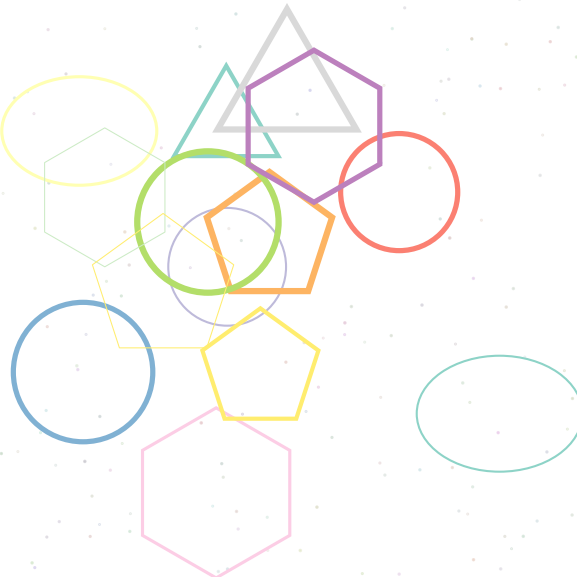[{"shape": "triangle", "thickness": 2, "radius": 0.52, "center": [0.392, 0.781]}, {"shape": "oval", "thickness": 1, "radius": 0.72, "center": [0.865, 0.283]}, {"shape": "oval", "thickness": 1.5, "radius": 0.67, "center": [0.137, 0.772]}, {"shape": "circle", "thickness": 1, "radius": 0.51, "center": [0.393, 0.537]}, {"shape": "circle", "thickness": 2.5, "radius": 0.51, "center": [0.691, 0.666]}, {"shape": "circle", "thickness": 2.5, "radius": 0.6, "center": [0.144, 0.355]}, {"shape": "pentagon", "thickness": 3, "radius": 0.57, "center": [0.467, 0.587]}, {"shape": "circle", "thickness": 3, "radius": 0.61, "center": [0.36, 0.615]}, {"shape": "hexagon", "thickness": 1.5, "radius": 0.74, "center": [0.374, 0.146]}, {"shape": "triangle", "thickness": 3, "radius": 0.69, "center": [0.497, 0.844]}, {"shape": "hexagon", "thickness": 2.5, "radius": 0.66, "center": [0.544, 0.781]}, {"shape": "hexagon", "thickness": 0.5, "radius": 0.6, "center": [0.181, 0.657]}, {"shape": "pentagon", "thickness": 0.5, "radius": 0.64, "center": [0.282, 0.501]}, {"shape": "pentagon", "thickness": 2, "radius": 0.53, "center": [0.451, 0.36]}]